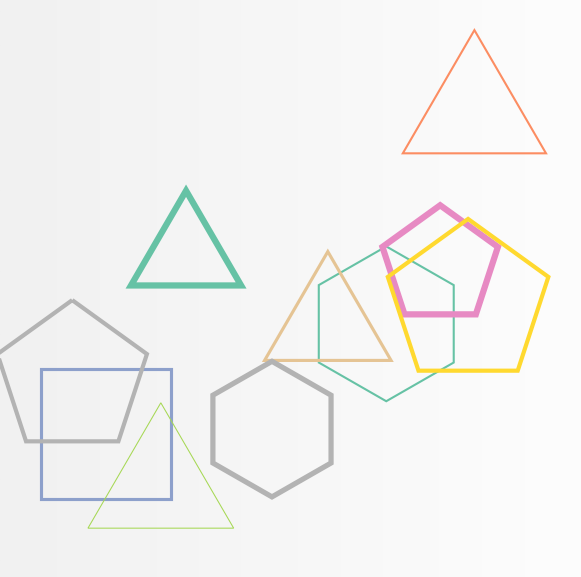[{"shape": "triangle", "thickness": 3, "radius": 0.55, "center": [0.32, 0.56]}, {"shape": "hexagon", "thickness": 1, "radius": 0.67, "center": [0.665, 0.438]}, {"shape": "triangle", "thickness": 1, "radius": 0.71, "center": [0.816, 0.805]}, {"shape": "square", "thickness": 1.5, "radius": 0.56, "center": [0.182, 0.248]}, {"shape": "pentagon", "thickness": 3, "radius": 0.52, "center": [0.757, 0.539]}, {"shape": "triangle", "thickness": 0.5, "radius": 0.72, "center": [0.277, 0.157]}, {"shape": "pentagon", "thickness": 2, "radius": 0.73, "center": [0.805, 0.475]}, {"shape": "triangle", "thickness": 1.5, "radius": 0.63, "center": [0.564, 0.438]}, {"shape": "pentagon", "thickness": 2, "radius": 0.68, "center": [0.124, 0.344]}, {"shape": "hexagon", "thickness": 2.5, "radius": 0.59, "center": [0.468, 0.256]}]